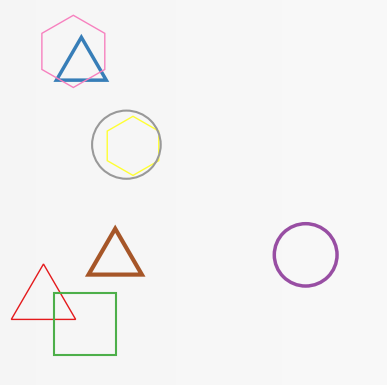[{"shape": "triangle", "thickness": 1, "radius": 0.48, "center": [0.112, 0.218]}, {"shape": "triangle", "thickness": 2.5, "radius": 0.37, "center": [0.21, 0.829]}, {"shape": "square", "thickness": 1.5, "radius": 0.4, "center": [0.22, 0.158]}, {"shape": "circle", "thickness": 2.5, "radius": 0.4, "center": [0.789, 0.338]}, {"shape": "hexagon", "thickness": 1, "radius": 0.38, "center": [0.343, 0.621]}, {"shape": "triangle", "thickness": 3, "radius": 0.4, "center": [0.297, 0.326]}, {"shape": "hexagon", "thickness": 1, "radius": 0.47, "center": [0.189, 0.867]}, {"shape": "circle", "thickness": 1.5, "radius": 0.44, "center": [0.326, 0.624]}]